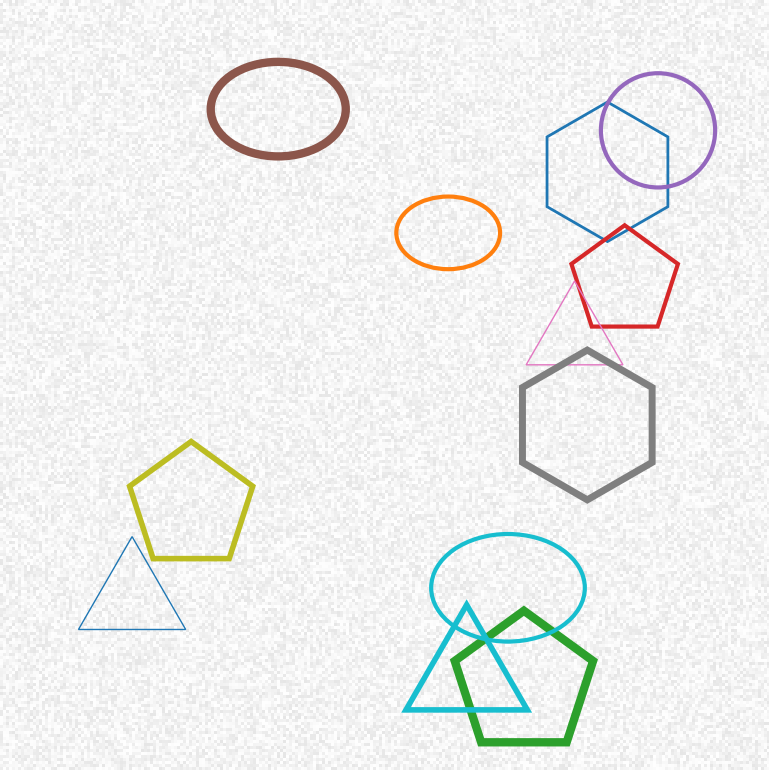[{"shape": "hexagon", "thickness": 1, "radius": 0.45, "center": [0.789, 0.777]}, {"shape": "triangle", "thickness": 0.5, "radius": 0.4, "center": [0.172, 0.223]}, {"shape": "oval", "thickness": 1.5, "radius": 0.34, "center": [0.582, 0.698]}, {"shape": "pentagon", "thickness": 3, "radius": 0.47, "center": [0.68, 0.112]}, {"shape": "pentagon", "thickness": 1.5, "radius": 0.36, "center": [0.811, 0.635]}, {"shape": "circle", "thickness": 1.5, "radius": 0.37, "center": [0.855, 0.831]}, {"shape": "oval", "thickness": 3, "radius": 0.44, "center": [0.361, 0.858]}, {"shape": "triangle", "thickness": 0.5, "radius": 0.36, "center": [0.746, 0.563]}, {"shape": "hexagon", "thickness": 2.5, "radius": 0.49, "center": [0.763, 0.448]}, {"shape": "pentagon", "thickness": 2, "radius": 0.42, "center": [0.248, 0.343]}, {"shape": "oval", "thickness": 1.5, "radius": 0.5, "center": [0.66, 0.237]}, {"shape": "triangle", "thickness": 2, "radius": 0.45, "center": [0.606, 0.124]}]